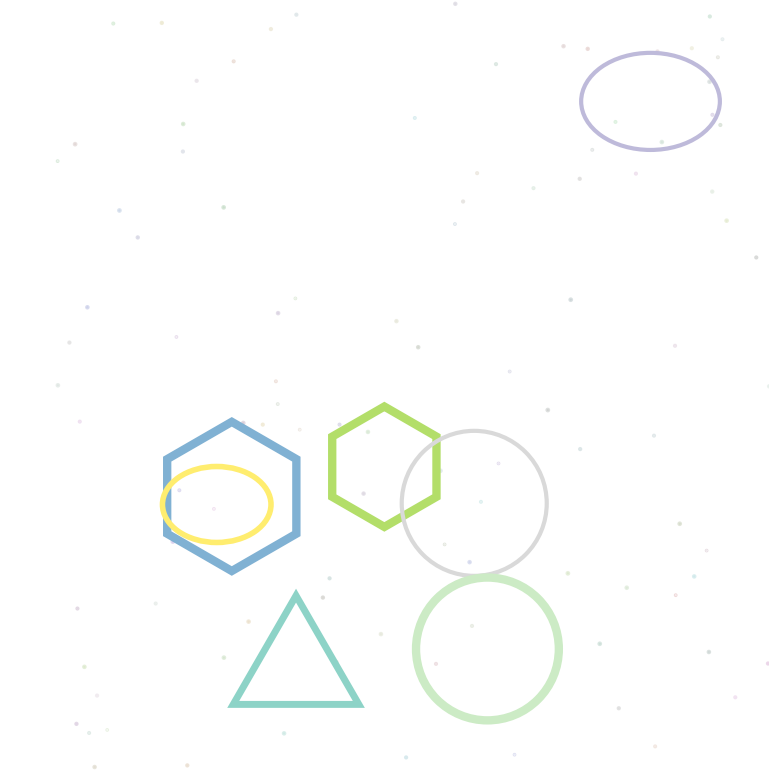[{"shape": "triangle", "thickness": 2.5, "radius": 0.47, "center": [0.384, 0.132]}, {"shape": "oval", "thickness": 1.5, "radius": 0.45, "center": [0.845, 0.868]}, {"shape": "hexagon", "thickness": 3, "radius": 0.48, "center": [0.301, 0.355]}, {"shape": "hexagon", "thickness": 3, "radius": 0.39, "center": [0.499, 0.394]}, {"shape": "circle", "thickness": 1.5, "radius": 0.47, "center": [0.616, 0.346]}, {"shape": "circle", "thickness": 3, "radius": 0.46, "center": [0.633, 0.157]}, {"shape": "oval", "thickness": 2, "radius": 0.35, "center": [0.281, 0.345]}]